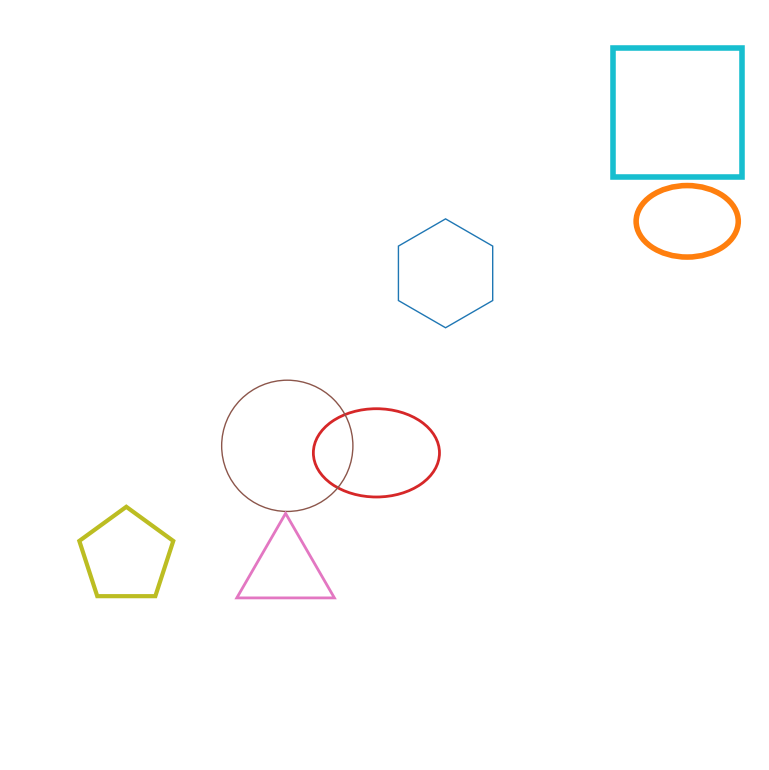[{"shape": "hexagon", "thickness": 0.5, "radius": 0.35, "center": [0.579, 0.645]}, {"shape": "oval", "thickness": 2, "radius": 0.33, "center": [0.892, 0.713]}, {"shape": "oval", "thickness": 1, "radius": 0.41, "center": [0.489, 0.412]}, {"shape": "circle", "thickness": 0.5, "radius": 0.43, "center": [0.373, 0.421]}, {"shape": "triangle", "thickness": 1, "radius": 0.37, "center": [0.371, 0.26]}, {"shape": "pentagon", "thickness": 1.5, "radius": 0.32, "center": [0.164, 0.278]}, {"shape": "square", "thickness": 2, "radius": 0.42, "center": [0.88, 0.854]}]